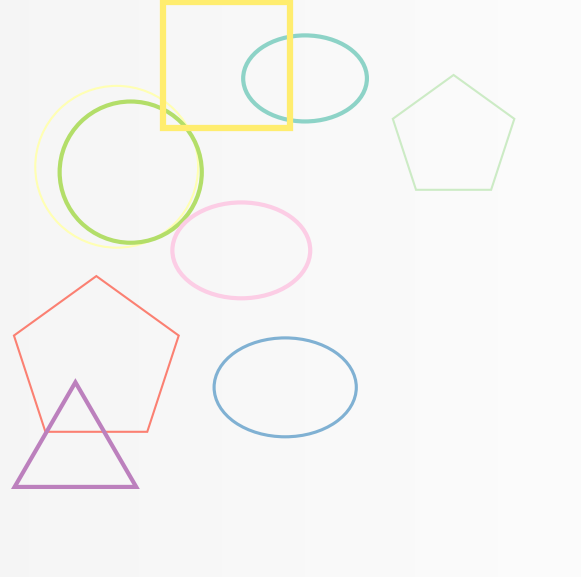[{"shape": "oval", "thickness": 2, "radius": 0.53, "center": [0.525, 0.863]}, {"shape": "circle", "thickness": 1, "radius": 0.7, "center": [0.201, 0.71]}, {"shape": "pentagon", "thickness": 1, "radius": 0.75, "center": [0.166, 0.372]}, {"shape": "oval", "thickness": 1.5, "radius": 0.61, "center": [0.491, 0.328]}, {"shape": "circle", "thickness": 2, "radius": 0.61, "center": [0.225, 0.701]}, {"shape": "oval", "thickness": 2, "radius": 0.59, "center": [0.415, 0.566]}, {"shape": "triangle", "thickness": 2, "radius": 0.6, "center": [0.13, 0.216]}, {"shape": "pentagon", "thickness": 1, "radius": 0.55, "center": [0.78, 0.759]}, {"shape": "square", "thickness": 3, "radius": 0.54, "center": [0.39, 0.887]}]